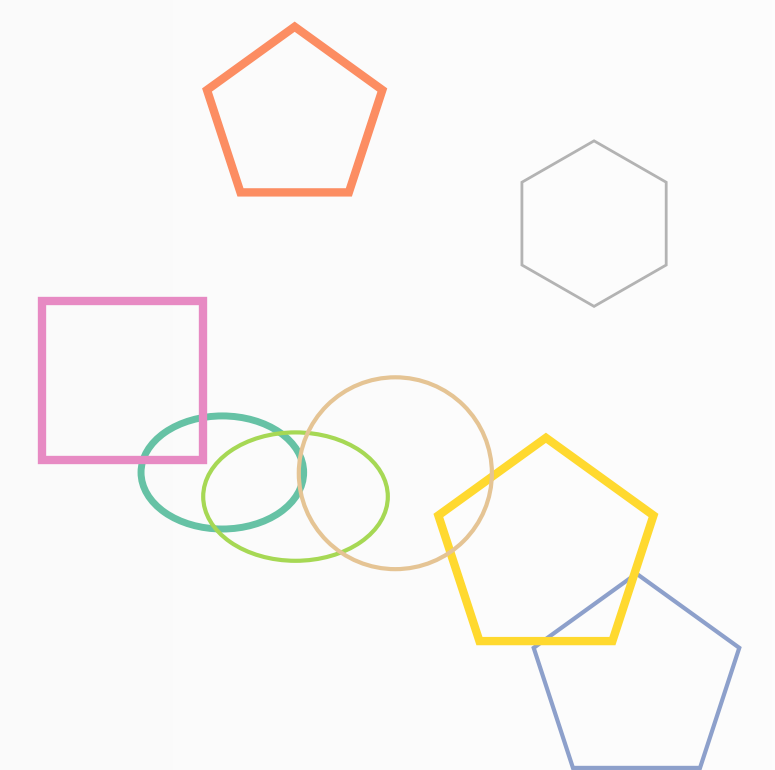[{"shape": "oval", "thickness": 2.5, "radius": 0.52, "center": [0.287, 0.386]}, {"shape": "pentagon", "thickness": 3, "radius": 0.59, "center": [0.38, 0.846]}, {"shape": "pentagon", "thickness": 1.5, "radius": 0.7, "center": [0.821, 0.116]}, {"shape": "square", "thickness": 3, "radius": 0.52, "center": [0.158, 0.506]}, {"shape": "oval", "thickness": 1.5, "radius": 0.6, "center": [0.381, 0.355]}, {"shape": "pentagon", "thickness": 3, "radius": 0.73, "center": [0.704, 0.285]}, {"shape": "circle", "thickness": 1.5, "radius": 0.62, "center": [0.51, 0.385]}, {"shape": "hexagon", "thickness": 1, "radius": 0.54, "center": [0.767, 0.71]}]